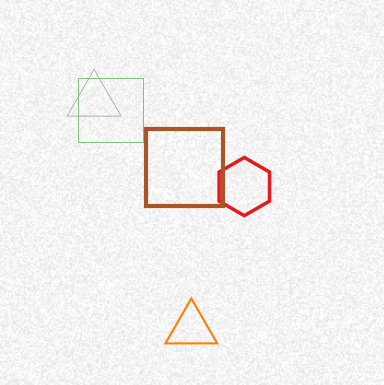[{"shape": "hexagon", "thickness": 2.5, "radius": 0.38, "center": [0.635, 0.515]}, {"shape": "square", "thickness": 0.5, "radius": 0.42, "center": [0.286, 0.714]}, {"shape": "triangle", "thickness": 1.5, "radius": 0.39, "center": [0.497, 0.147]}, {"shape": "square", "thickness": 3, "radius": 0.5, "center": [0.48, 0.565]}, {"shape": "triangle", "thickness": 0.5, "radius": 0.4, "center": [0.244, 0.739]}]